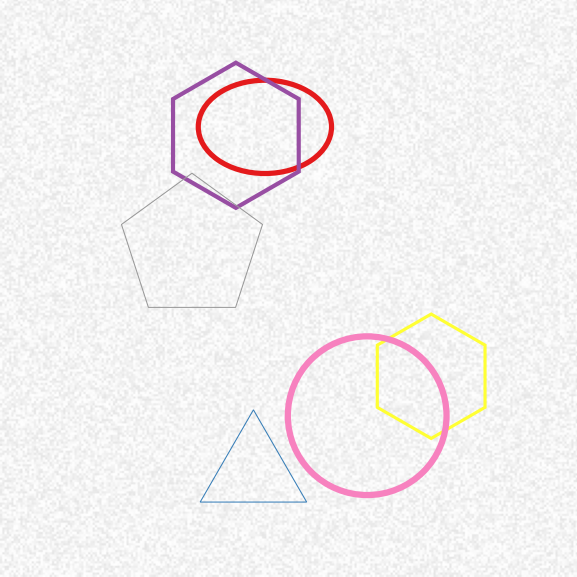[{"shape": "oval", "thickness": 2.5, "radius": 0.58, "center": [0.459, 0.779]}, {"shape": "triangle", "thickness": 0.5, "radius": 0.53, "center": [0.439, 0.183]}, {"shape": "hexagon", "thickness": 2, "radius": 0.63, "center": [0.408, 0.765]}, {"shape": "hexagon", "thickness": 1.5, "radius": 0.54, "center": [0.747, 0.348]}, {"shape": "circle", "thickness": 3, "radius": 0.69, "center": [0.636, 0.279]}, {"shape": "pentagon", "thickness": 0.5, "radius": 0.64, "center": [0.332, 0.571]}]